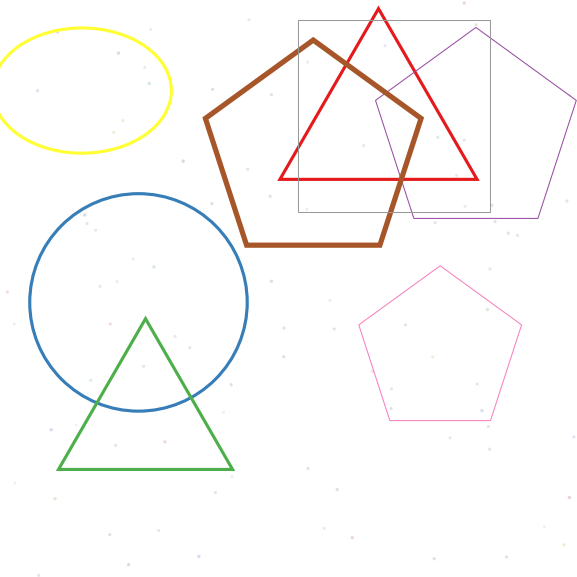[{"shape": "triangle", "thickness": 1.5, "radius": 0.99, "center": [0.655, 0.787]}, {"shape": "circle", "thickness": 1.5, "radius": 0.94, "center": [0.24, 0.475]}, {"shape": "triangle", "thickness": 1.5, "radius": 0.87, "center": [0.252, 0.273]}, {"shape": "pentagon", "thickness": 0.5, "radius": 0.91, "center": [0.824, 0.769]}, {"shape": "oval", "thickness": 1.5, "radius": 0.77, "center": [0.142, 0.842]}, {"shape": "pentagon", "thickness": 2.5, "radius": 0.98, "center": [0.542, 0.733]}, {"shape": "pentagon", "thickness": 0.5, "radius": 0.74, "center": [0.762, 0.391]}, {"shape": "square", "thickness": 0.5, "radius": 0.83, "center": [0.682, 0.798]}]